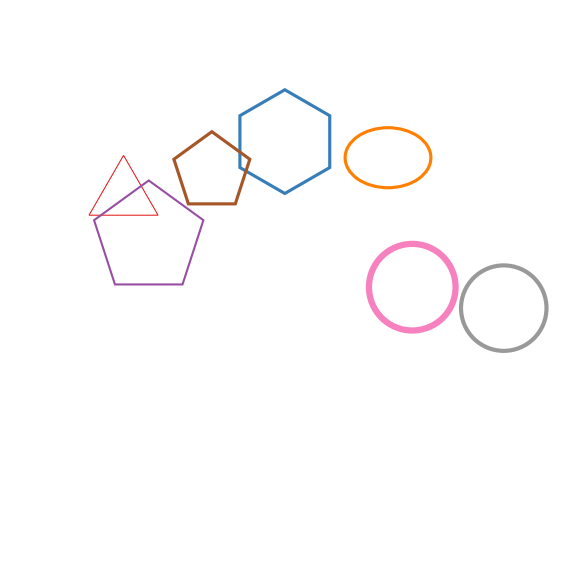[{"shape": "triangle", "thickness": 0.5, "radius": 0.35, "center": [0.214, 0.661]}, {"shape": "hexagon", "thickness": 1.5, "radius": 0.45, "center": [0.493, 0.754]}, {"shape": "pentagon", "thickness": 1, "radius": 0.5, "center": [0.258, 0.587]}, {"shape": "oval", "thickness": 1.5, "radius": 0.37, "center": [0.672, 0.726]}, {"shape": "pentagon", "thickness": 1.5, "radius": 0.35, "center": [0.367, 0.702]}, {"shape": "circle", "thickness": 3, "radius": 0.37, "center": [0.714, 0.502]}, {"shape": "circle", "thickness": 2, "radius": 0.37, "center": [0.872, 0.466]}]